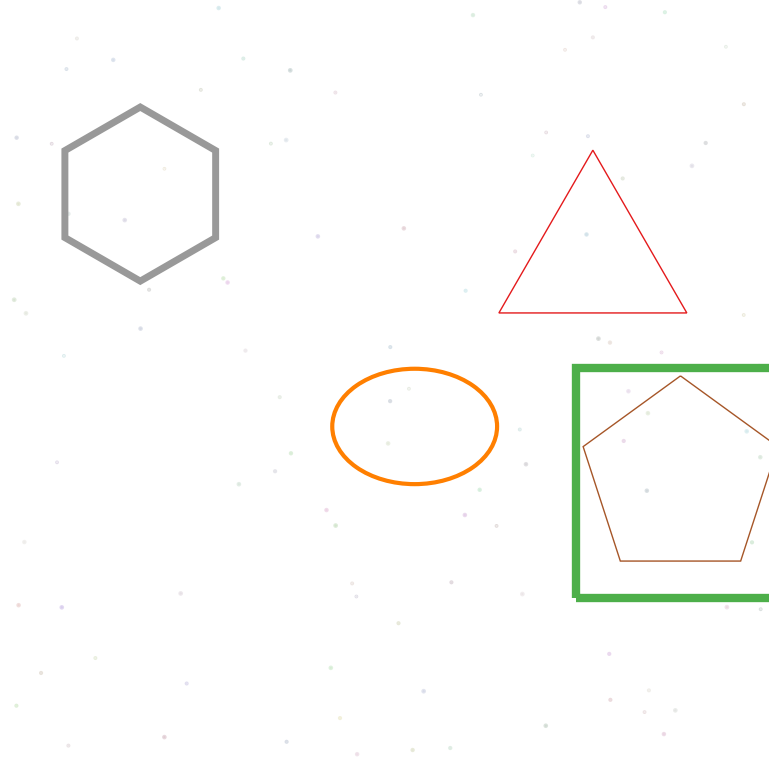[{"shape": "triangle", "thickness": 0.5, "radius": 0.7, "center": [0.77, 0.664]}, {"shape": "square", "thickness": 3, "radius": 0.75, "center": [0.897, 0.372]}, {"shape": "oval", "thickness": 1.5, "radius": 0.54, "center": [0.539, 0.446]}, {"shape": "pentagon", "thickness": 0.5, "radius": 0.66, "center": [0.884, 0.379]}, {"shape": "hexagon", "thickness": 2.5, "radius": 0.57, "center": [0.182, 0.748]}]